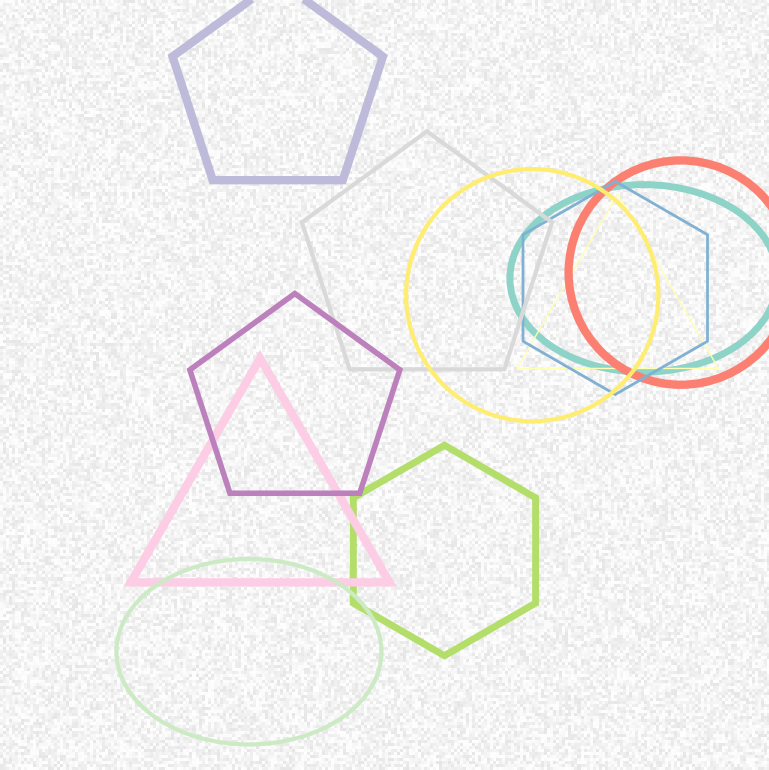[{"shape": "oval", "thickness": 2.5, "radius": 0.87, "center": [0.836, 0.639]}, {"shape": "triangle", "thickness": 0.5, "radius": 0.76, "center": [0.802, 0.597]}, {"shape": "pentagon", "thickness": 3, "radius": 0.72, "center": [0.361, 0.882]}, {"shape": "circle", "thickness": 3, "radius": 0.73, "center": [0.884, 0.646]}, {"shape": "hexagon", "thickness": 1, "radius": 0.69, "center": [0.799, 0.626]}, {"shape": "hexagon", "thickness": 2.5, "radius": 0.68, "center": [0.577, 0.285]}, {"shape": "triangle", "thickness": 3, "radius": 0.97, "center": [0.338, 0.341]}, {"shape": "pentagon", "thickness": 1.5, "radius": 0.85, "center": [0.555, 0.659]}, {"shape": "pentagon", "thickness": 2, "radius": 0.72, "center": [0.383, 0.475]}, {"shape": "oval", "thickness": 1.5, "radius": 0.86, "center": [0.323, 0.154]}, {"shape": "circle", "thickness": 1.5, "radius": 0.82, "center": [0.691, 0.617]}]